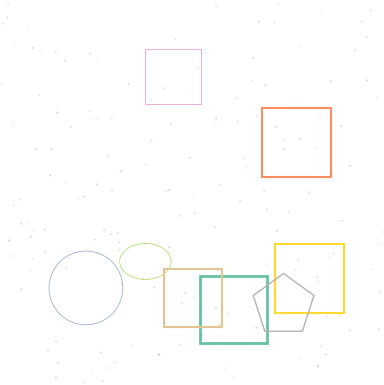[{"shape": "square", "thickness": 2, "radius": 0.43, "center": [0.606, 0.195]}, {"shape": "square", "thickness": 1.5, "radius": 0.45, "center": [0.771, 0.631]}, {"shape": "circle", "thickness": 0.5, "radius": 0.48, "center": [0.223, 0.252]}, {"shape": "square", "thickness": 0.5, "radius": 0.36, "center": [0.45, 0.801]}, {"shape": "oval", "thickness": 0.5, "radius": 0.33, "center": [0.378, 0.321]}, {"shape": "square", "thickness": 1.5, "radius": 0.45, "center": [0.803, 0.277]}, {"shape": "square", "thickness": 1.5, "radius": 0.37, "center": [0.502, 0.226]}, {"shape": "pentagon", "thickness": 1, "radius": 0.41, "center": [0.737, 0.207]}]